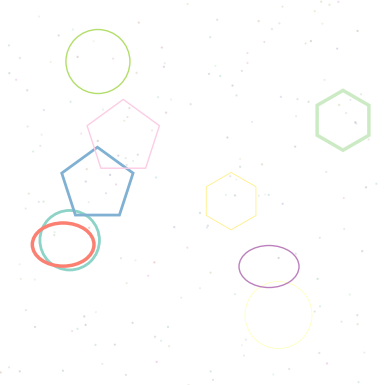[{"shape": "circle", "thickness": 2, "radius": 0.39, "center": [0.181, 0.376]}, {"shape": "circle", "thickness": 0.5, "radius": 0.44, "center": [0.723, 0.182]}, {"shape": "oval", "thickness": 2.5, "radius": 0.4, "center": [0.164, 0.365]}, {"shape": "pentagon", "thickness": 2, "radius": 0.49, "center": [0.253, 0.52]}, {"shape": "circle", "thickness": 1, "radius": 0.42, "center": [0.254, 0.84]}, {"shape": "pentagon", "thickness": 1, "radius": 0.49, "center": [0.32, 0.643]}, {"shape": "oval", "thickness": 1, "radius": 0.39, "center": [0.699, 0.308]}, {"shape": "hexagon", "thickness": 2.5, "radius": 0.39, "center": [0.891, 0.688]}, {"shape": "hexagon", "thickness": 0.5, "radius": 0.37, "center": [0.6, 0.478]}]